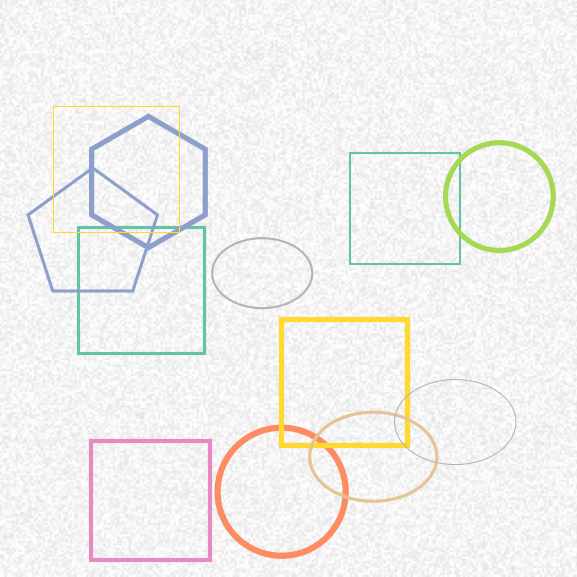[{"shape": "square", "thickness": 1.5, "radius": 0.54, "center": [0.244, 0.497]}, {"shape": "square", "thickness": 1, "radius": 0.48, "center": [0.701, 0.638]}, {"shape": "circle", "thickness": 3, "radius": 0.55, "center": [0.488, 0.148]}, {"shape": "pentagon", "thickness": 1.5, "radius": 0.59, "center": [0.161, 0.591]}, {"shape": "hexagon", "thickness": 2.5, "radius": 0.57, "center": [0.257, 0.684]}, {"shape": "square", "thickness": 2, "radius": 0.51, "center": [0.261, 0.132]}, {"shape": "circle", "thickness": 2.5, "radius": 0.47, "center": [0.865, 0.659]}, {"shape": "square", "thickness": 2.5, "radius": 0.54, "center": [0.595, 0.337]}, {"shape": "square", "thickness": 0.5, "radius": 0.55, "center": [0.201, 0.707]}, {"shape": "oval", "thickness": 1.5, "radius": 0.55, "center": [0.646, 0.208]}, {"shape": "oval", "thickness": 0.5, "radius": 0.53, "center": [0.788, 0.268]}, {"shape": "oval", "thickness": 1, "radius": 0.43, "center": [0.454, 0.526]}]